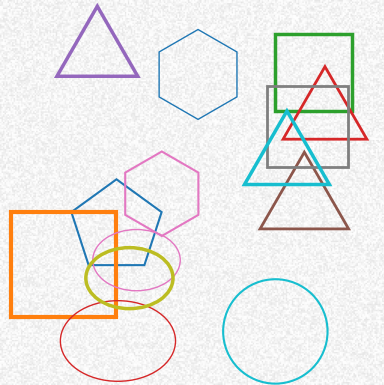[{"shape": "hexagon", "thickness": 1, "radius": 0.58, "center": [0.514, 0.807]}, {"shape": "pentagon", "thickness": 1.5, "radius": 0.62, "center": [0.303, 0.411]}, {"shape": "square", "thickness": 3, "radius": 0.68, "center": [0.164, 0.312]}, {"shape": "square", "thickness": 2.5, "radius": 0.5, "center": [0.815, 0.812]}, {"shape": "oval", "thickness": 1, "radius": 0.75, "center": [0.306, 0.114]}, {"shape": "triangle", "thickness": 2, "radius": 0.63, "center": [0.844, 0.701]}, {"shape": "triangle", "thickness": 2.5, "radius": 0.61, "center": [0.253, 0.862]}, {"shape": "triangle", "thickness": 2, "radius": 0.66, "center": [0.791, 0.472]}, {"shape": "oval", "thickness": 1, "radius": 0.57, "center": [0.355, 0.324]}, {"shape": "hexagon", "thickness": 1.5, "radius": 0.55, "center": [0.42, 0.497]}, {"shape": "square", "thickness": 2, "radius": 0.52, "center": [0.799, 0.672]}, {"shape": "oval", "thickness": 2.5, "radius": 0.57, "center": [0.336, 0.278]}, {"shape": "triangle", "thickness": 2.5, "radius": 0.64, "center": [0.745, 0.584]}, {"shape": "circle", "thickness": 1.5, "radius": 0.68, "center": [0.715, 0.139]}]